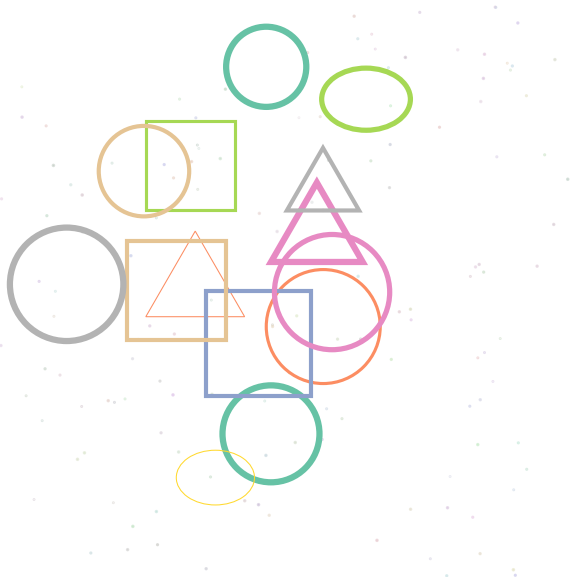[{"shape": "circle", "thickness": 3, "radius": 0.35, "center": [0.461, 0.883]}, {"shape": "circle", "thickness": 3, "radius": 0.42, "center": [0.469, 0.248]}, {"shape": "circle", "thickness": 1.5, "radius": 0.49, "center": [0.56, 0.434]}, {"shape": "triangle", "thickness": 0.5, "radius": 0.49, "center": [0.338, 0.5]}, {"shape": "square", "thickness": 2, "radius": 0.45, "center": [0.447, 0.404]}, {"shape": "triangle", "thickness": 3, "radius": 0.46, "center": [0.549, 0.591]}, {"shape": "circle", "thickness": 2.5, "radius": 0.5, "center": [0.575, 0.493]}, {"shape": "oval", "thickness": 2.5, "radius": 0.38, "center": [0.634, 0.827]}, {"shape": "square", "thickness": 1.5, "radius": 0.39, "center": [0.329, 0.713]}, {"shape": "oval", "thickness": 0.5, "radius": 0.34, "center": [0.373, 0.172]}, {"shape": "circle", "thickness": 2, "radius": 0.39, "center": [0.249, 0.703]}, {"shape": "square", "thickness": 2, "radius": 0.43, "center": [0.305, 0.496]}, {"shape": "triangle", "thickness": 2, "radius": 0.36, "center": [0.559, 0.671]}, {"shape": "circle", "thickness": 3, "radius": 0.49, "center": [0.115, 0.507]}]